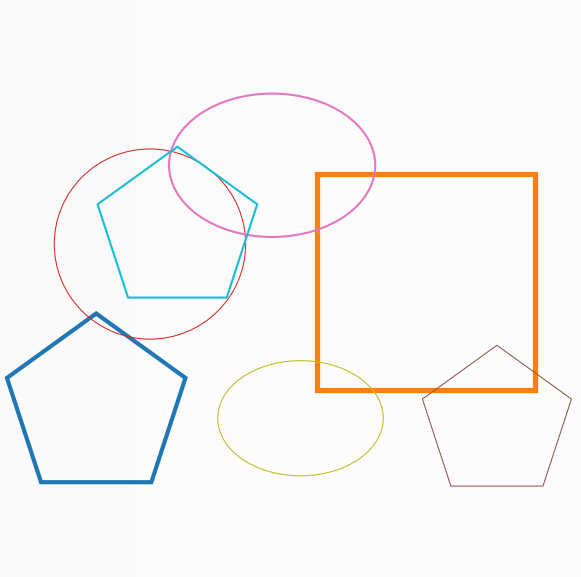[{"shape": "pentagon", "thickness": 2, "radius": 0.81, "center": [0.166, 0.295]}, {"shape": "square", "thickness": 2.5, "radius": 0.94, "center": [0.733, 0.51]}, {"shape": "circle", "thickness": 0.5, "radius": 0.82, "center": [0.258, 0.577]}, {"shape": "pentagon", "thickness": 0.5, "radius": 0.67, "center": [0.855, 0.266]}, {"shape": "oval", "thickness": 1, "radius": 0.89, "center": [0.468, 0.713]}, {"shape": "oval", "thickness": 0.5, "radius": 0.71, "center": [0.517, 0.275]}, {"shape": "pentagon", "thickness": 1, "radius": 0.72, "center": [0.305, 0.601]}]